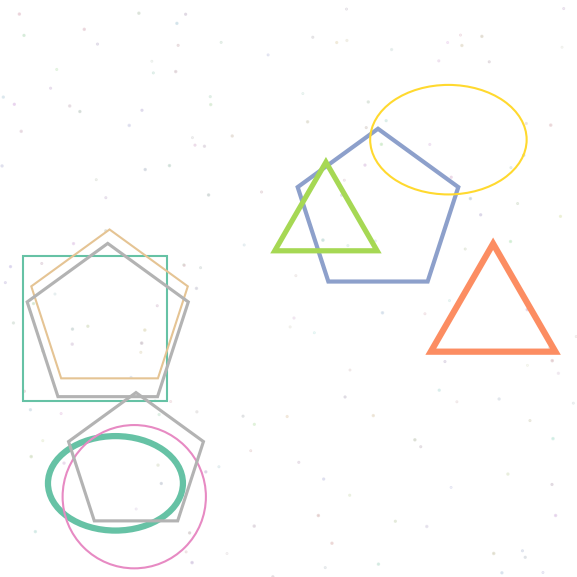[{"shape": "oval", "thickness": 3, "radius": 0.58, "center": [0.2, 0.162]}, {"shape": "square", "thickness": 1, "radius": 0.63, "center": [0.164, 0.43]}, {"shape": "triangle", "thickness": 3, "radius": 0.62, "center": [0.854, 0.452]}, {"shape": "pentagon", "thickness": 2, "radius": 0.73, "center": [0.655, 0.63]}, {"shape": "circle", "thickness": 1, "radius": 0.62, "center": [0.232, 0.139]}, {"shape": "triangle", "thickness": 2.5, "radius": 0.51, "center": [0.564, 0.616]}, {"shape": "oval", "thickness": 1, "radius": 0.68, "center": [0.776, 0.757]}, {"shape": "pentagon", "thickness": 1, "radius": 0.71, "center": [0.19, 0.459]}, {"shape": "pentagon", "thickness": 1.5, "radius": 0.61, "center": [0.235, 0.197]}, {"shape": "pentagon", "thickness": 1.5, "radius": 0.73, "center": [0.187, 0.431]}]